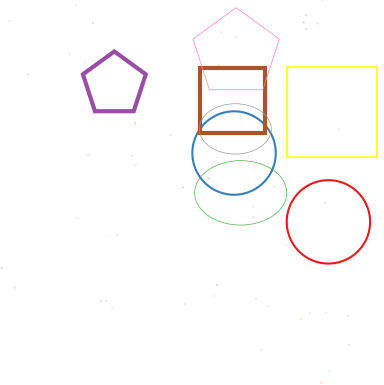[{"shape": "circle", "thickness": 1.5, "radius": 0.54, "center": [0.853, 0.424]}, {"shape": "circle", "thickness": 1.5, "radius": 0.54, "center": [0.608, 0.603]}, {"shape": "oval", "thickness": 0.5, "radius": 0.6, "center": [0.625, 0.499]}, {"shape": "pentagon", "thickness": 3, "radius": 0.43, "center": [0.297, 0.781]}, {"shape": "square", "thickness": 1.5, "radius": 0.59, "center": [0.863, 0.709]}, {"shape": "square", "thickness": 3, "radius": 0.42, "center": [0.604, 0.739]}, {"shape": "pentagon", "thickness": 0.5, "radius": 0.59, "center": [0.613, 0.862]}, {"shape": "oval", "thickness": 0.5, "radius": 0.47, "center": [0.611, 0.665]}]